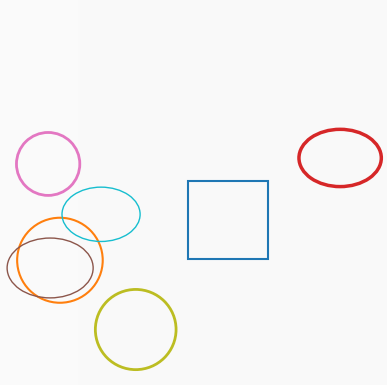[{"shape": "square", "thickness": 1.5, "radius": 0.51, "center": [0.588, 0.428]}, {"shape": "circle", "thickness": 1.5, "radius": 0.55, "center": [0.155, 0.324]}, {"shape": "oval", "thickness": 2.5, "radius": 0.53, "center": [0.878, 0.59]}, {"shape": "oval", "thickness": 1, "radius": 0.56, "center": [0.129, 0.304]}, {"shape": "circle", "thickness": 2, "radius": 0.41, "center": [0.124, 0.574]}, {"shape": "circle", "thickness": 2, "radius": 0.52, "center": [0.35, 0.144]}, {"shape": "oval", "thickness": 1, "radius": 0.5, "center": [0.261, 0.443]}]